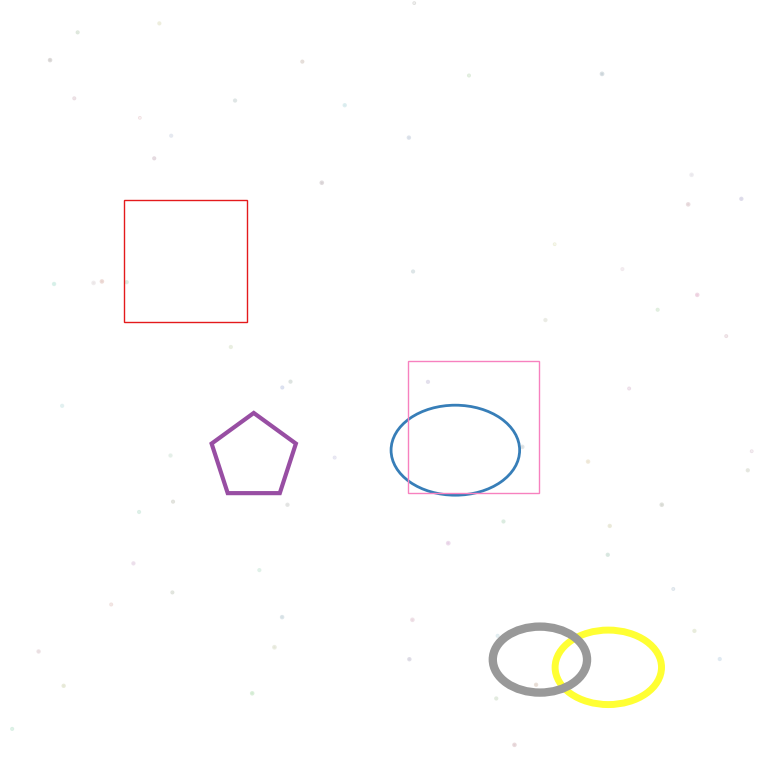[{"shape": "square", "thickness": 0.5, "radius": 0.4, "center": [0.241, 0.661]}, {"shape": "oval", "thickness": 1, "radius": 0.42, "center": [0.591, 0.415]}, {"shape": "pentagon", "thickness": 1.5, "radius": 0.29, "center": [0.33, 0.406]}, {"shape": "oval", "thickness": 2.5, "radius": 0.35, "center": [0.79, 0.133]}, {"shape": "square", "thickness": 0.5, "radius": 0.43, "center": [0.615, 0.445]}, {"shape": "oval", "thickness": 3, "radius": 0.31, "center": [0.701, 0.143]}]